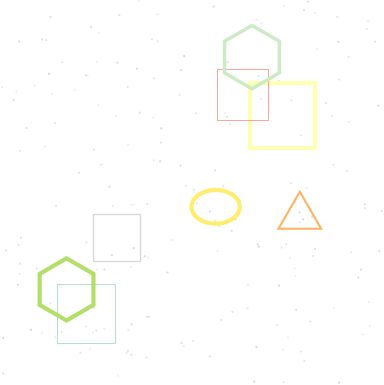[{"shape": "square", "thickness": 0.5, "radius": 0.38, "center": [0.224, 0.186]}, {"shape": "square", "thickness": 3, "radius": 0.42, "center": [0.734, 0.699]}, {"shape": "square", "thickness": 0.5, "radius": 0.33, "center": [0.631, 0.755]}, {"shape": "triangle", "thickness": 1.5, "radius": 0.32, "center": [0.779, 0.438]}, {"shape": "hexagon", "thickness": 3, "radius": 0.4, "center": [0.173, 0.248]}, {"shape": "square", "thickness": 1, "radius": 0.3, "center": [0.301, 0.384]}, {"shape": "hexagon", "thickness": 2.5, "radius": 0.41, "center": [0.654, 0.852]}, {"shape": "oval", "thickness": 3, "radius": 0.31, "center": [0.56, 0.463]}]